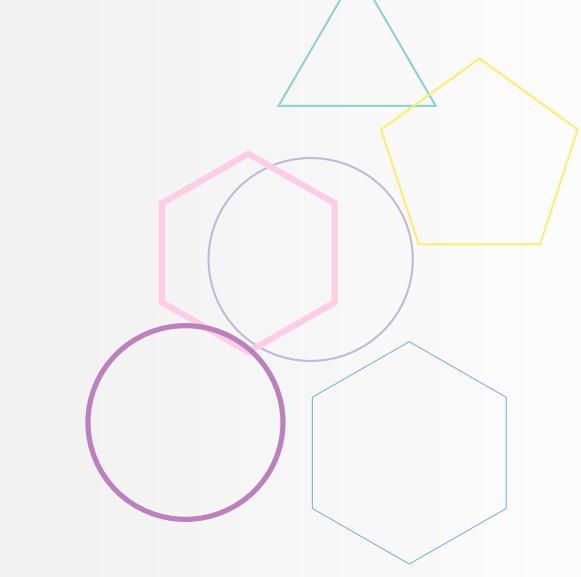[{"shape": "triangle", "thickness": 1, "radius": 0.78, "center": [0.614, 0.894]}, {"shape": "circle", "thickness": 1, "radius": 0.88, "center": [0.535, 0.55]}, {"shape": "hexagon", "thickness": 0.5, "radius": 0.96, "center": [0.704, 0.215]}, {"shape": "hexagon", "thickness": 3, "radius": 0.86, "center": [0.427, 0.561]}, {"shape": "circle", "thickness": 2.5, "radius": 0.84, "center": [0.319, 0.268]}, {"shape": "pentagon", "thickness": 1, "radius": 0.89, "center": [0.825, 0.72]}]